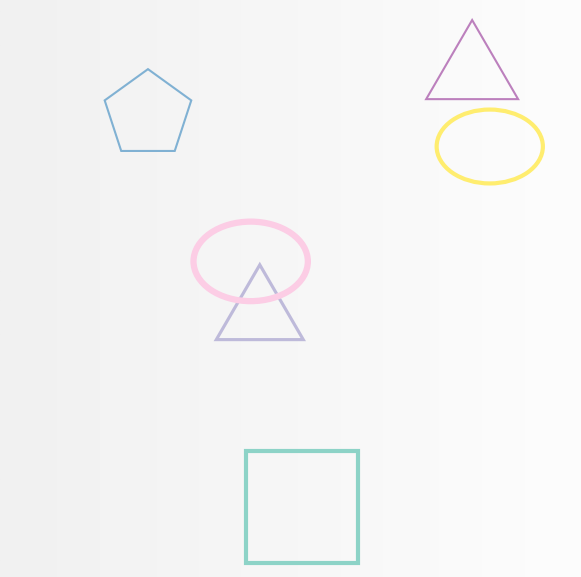[{"shape": "square", "thickness": 2, "radius": 0.48, "center": [0.52, 0.122]}, {"shape": "triangle", "thickness": 1.5, "radius": 0.43, "center": [0.447, 0.454]}, {"shape": "pentagon", "thickness": 1, "radius": 0.39, "center": [0.255, 0.801]}, {"shape": "oval", "thickness": 3, "radius": 0.49, "center": [0.431, 0.547]}, {"shape": "triangle", "thickness": 1, "radius": 0.46, "center": [0.812, 0.873]}, {"shape": "oval", "thickness": 2, "radius": 0.46, "center": [0.843, 0.745]}]